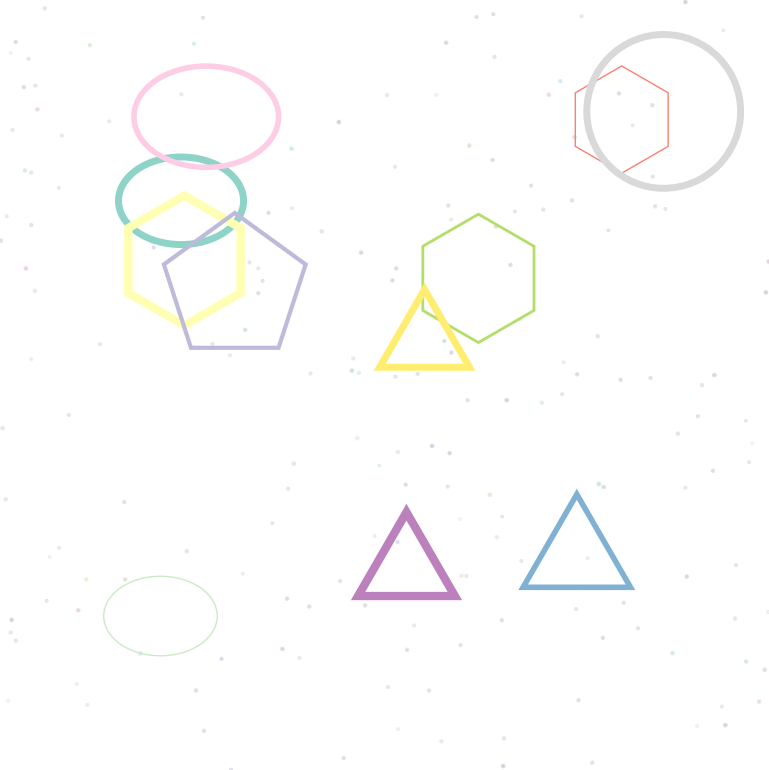[{"shape": "oval", "thickness": 2.5, "radius": 0.41, "center": [0.235, 0.739]}, {"shape": "hexagon", "thickness": 3, "radius": 0.42, "center": [0.24, 0.662]}, {"shape": "pentagon", "thickness": 1.5, "radius": 0.48, "center": [0.305, 0.627]}, {"shape": "hexagon", "thickness": 0.5, "radius": 0.35, "center": [0.807, 0.845]}, {"shape": "triangle", "thickness": 2, "radius": 0.4, "center": [0.749, 0.278]}, {"shape": "hexagon", "thickness": 1, "radius": 0.42, "center": [0.621, 0.639]}, {"shape": "oval", "thickness": 2, "radius": 0.47, "center": [0.268, 0.848]}, {"shape": "circle", "thickness": 2.5, "radius": 0.5, "center": [0.862, 0.855]}, {"shape": "triangle", "thickness": 3, "radius": 0.36, "center": [0.528, 0.262]}, {"shape": "oval", "thickness": 0.5, "radius": 0.37, "center": [0.208, 0.2]}, {"shape": "triangle", "thickness": 2.5, "radius": 0.34, "center": [0.551, 0.557]}]